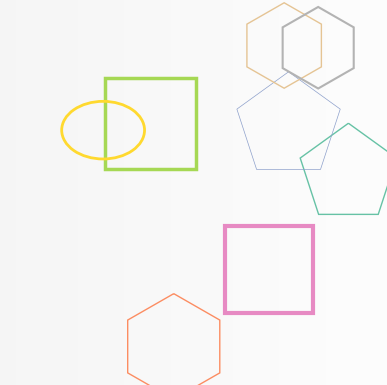[{"shape": "pentagon", "thickness": 1, "radius": 0.65, "center": [0.899, 0.549]}, {"shape": "hexagon", "thickness": 1, "radius": 0.69, "center": [0.448, 0.1]}, {"shape": "pentagon", "thickness": 0.5, "radius": 0.7, "center": [0.745, 0.673]}, {"shape": "square", "thickness": 3, "radius": 0.56, "center": [0.694, 0.3]}, {"shape": "square", "thickness": 2.5, "radius": 0.59, "center": [0.388, 0.679]}, {"shape": "oval", "thickness": 2, "radius": 0.53, "center": [0.266, 0.662]}, {"shape": "hexagon", "thickness": 1, "radius": 0.55, "center": [0.733, 0.882]}, {"shape": "hexagon", "thickness": 1.5, "radius": 0.53, "center": [0.821, 0.876]}]